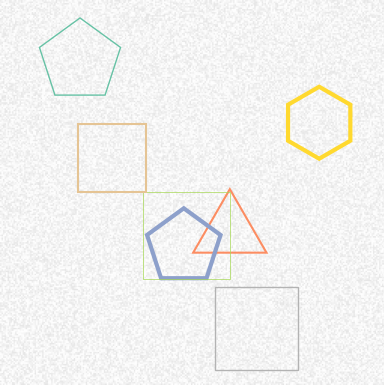[{"shape": "pentagon", "thickness": 1, "radius": 0.55, "center": [0.208, 0.843]}, {"shape": "triangle", "thickness": 1.5, "radius": 0.55, "center": [0.597, 0.399]}, {"shape": "pentagon", "thickness": 3, "radius": 0.5, "center": [0.477, 0.359]}, {"shape": "square", "thickness": 0.5, "radius": 0.57, "center": [0.485, 0.388]}, {"shape": "hexagon", "thickness": 3, "radius": 0.47, "center": [0.829, 0.681]}, {"shape": "square", "thickness": 1.5, "radius": 0.44, "center": [0.291, 0.589]}, {"shape": "square", "thickness": 1, "radius": 0.54, "center": [0.666, 0.146]}]